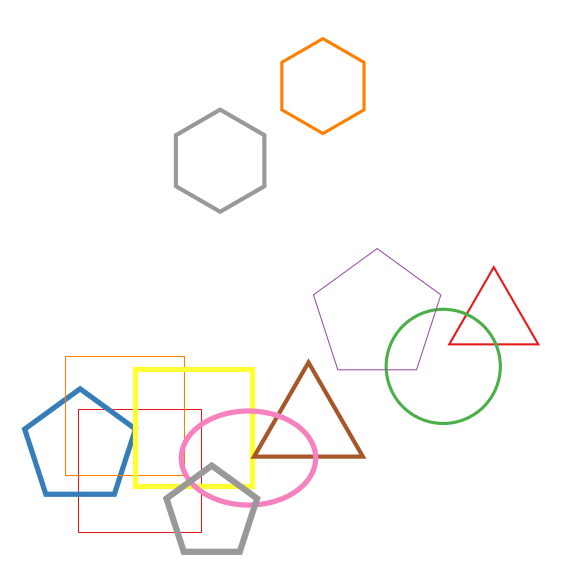[{"shape": "square", "thickness": 0.5, "radius": 0.53, "center": [0.241, 0.184]}, {"shape": "triangle", "thickness": 1, "radius": 0.45, "center": [0.855, 0.447]}, {"shape": "pentagon", "thickness": 2.5, "radius": 0.5, "center": [0.139, 0.225]}, {"shape": "circle", "thickness": 1.5, "radius": 0.49, "center": [0.768, 0.365]}, {"shape": "pentagon", "thickness": 0.5, "radius": 0.58, "center": [0.653, 0.453]}, {"shape": "hexagon", "thickness": 1.5, "radius": 0.41, "center": [0.559, 0.85]}, {"shape": "square", "thickness": 0.5, "radius": 0.51, "center": [0.216, 0.28]}, {"shape": "square", "thickness": 2.5, "radius": 0.51, "center": [0.335, 0.259]}, {"shape": "triangle", "thickness": 2, "radius": 0.54, "center": [0.534, 0.263]}, {"shape": "oval", "thickness": 2.5, "radius": 0.58, "center": [0.43, 0.206]}, {"shape": "hexagon", "thickness": 2, "radius": 0.44, "center": [0.381, 0.721]}, {"shape": "pentagon", "thickness": 3, "radius": 0.41, "center": [0.367, 0.11]}]